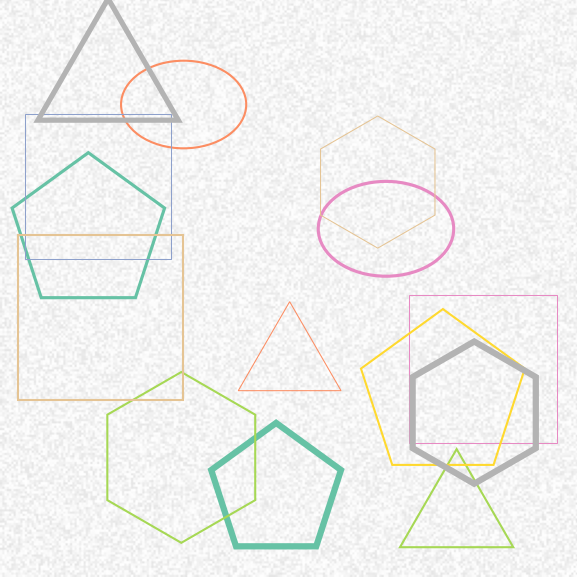[{"shape": "pentagon", "thickness": 1.5, "radius": 0.69, "center": [0.153, 0.596]}, {"shape": "pentagon", "thickness": 3, "radius": 0.59, "center": [0.478, 0.149]}, {"shape": "oval", "thickness": 1, "radius": 0.54, "center": [0.318, 0.818]}, {"shape": "triangle", "thickness": 0.5, "radius": 0.51, "center": [0.502, 0.374]}, {"shape": "square", "thickness": 0.5, "radius": 0.63, "center": [0.17, 0.675]}, {"shape": "oval", "thickness": 1.5, "radius": 0.59, "center": [0.668, 0.603]}, {"shape": "square", "thickness": 0.5, "radius": 0.64, "center": [0.836, 0.36]}, {"shape": "triangle", "thickness": 1, "radius": 0.57, "center": [0.791, 0.108]}, {"shape": "hexagon", "thickness": 1, "radius": 0.74, "center": [0.314, 0.207]}, {"shape": "pentagon", "thickness": 1, "radius": 0.75, "center": [0.767, 0.315]}, {"shape": "square", "thickness": 1, "radius": 0.71, "center": [0.174, 0.449]}, {"shape": "hexagon", "thickness": 0.5, "radius": 0.57, "center": [0.654, 0.684]}, {"shape": "triangle", "thickness": 2.5, "radius": 0.7, "center": [0.187, 0.861]}, {"shape": "hexagon", "thickness": 3, "radius": 0.62, "center": [0.821, 0.285]}]